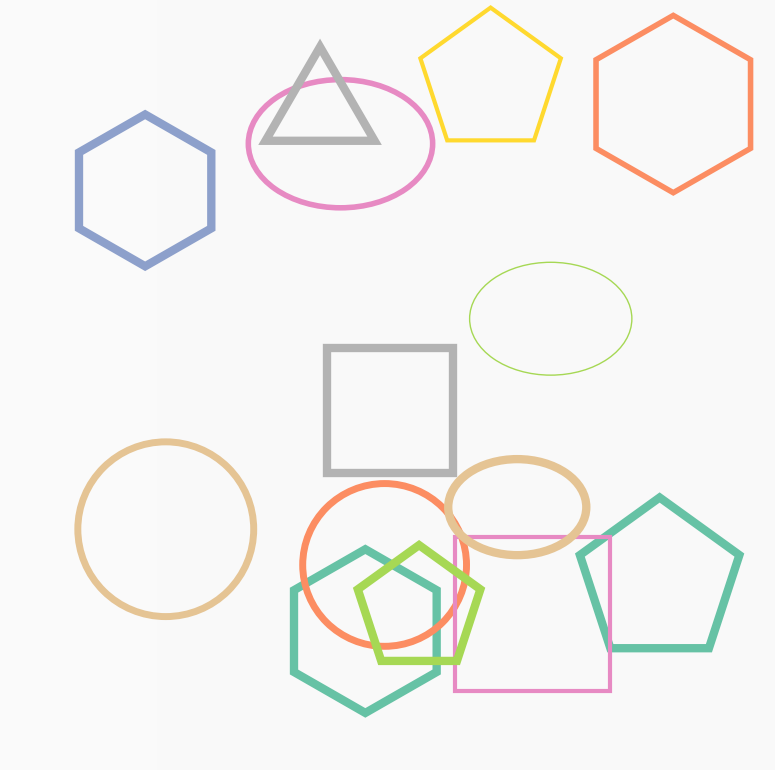[{"shape": "pentagon", "thickness": 3, "radius": 0.54, "center": [0.851, 0.246]}, {"shape": "hexagon", "thickness": 3, "radius": 0.53, "center": [0.471, 0.18]}, {"shape": "hexagon", "thickness": 2, "radius": 0.58, "center": [0.869, 0.865]}, {"shape": "circle", "thickness": 2.5, "radius": 0.53, "center": [0.496, 0.266]}, {"shape": "hexagon", "thickness": 3, "radius": 0.49, "center": [0.187, 0.753]}, {"shape": "oval", "thickness": 2, "radius": 0.59, "center": [0.439, 0.813]}, {"shape": "square", "thickness": 1.5, "radius": 0.5, "center": [0.687, 0.203]}, {"shape": "oval", "thickness": 0.5, "radius": 0.52, "center": [0.711, 0.586]}, {"shape": "pentagon", "thickness": 3, "radius": 0.42, "center": [0.541, 0.209]}, {"shape": "pentagon", "thickness": 1.5, "radius": 0.48, "center": [0.633, 0.895]}, {"shape": "circle", "thickness": 2.5, "radius": 0.57, "center": [0.214, 0.313]}, {"shape": "oval", "thickness": 3, "radius": 0.45, "center": [0.667, 0.341]}, {"shape": "triangle", "thickness": 3, "radius": 0.41, "center": [0.413, 0.858]}, {"shape": "square", "thickness": 3, "radius": 0.41, "center": [0.503, 0.466]}]